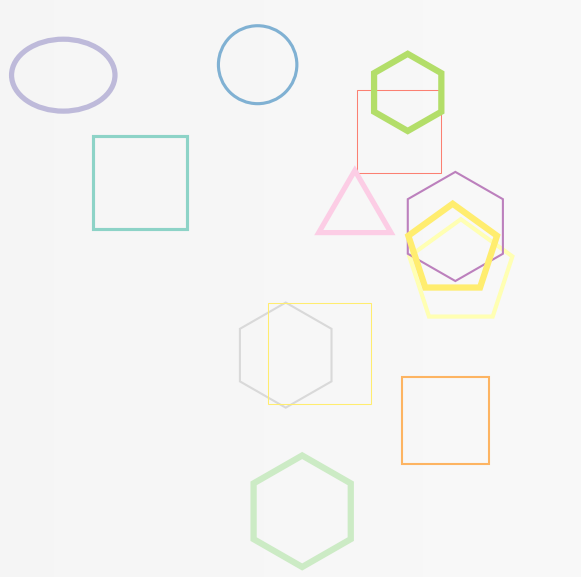[{"shape": "square", "thickness": 1.5, "radius": 0.4, "center": [0.241, 0.683]}, {"shape": "pentagon", "thickness": 2, "radius": 0.47, "center": [0.793, 0.526]}, {"shape": "oval", "thickness": 2.5, "radius": 0.44, "center": [0.109, 0.869]}, {"shape": "square", "thickness": 0.5, "radius": 0.36, "center": [0.686, 0.772]}, {"shape": "circle", "thickness": 1.5, "radius": 0.34, "center": [0.443, 0.887]}, {"shape": "square", "thickness": 1, "radius": 0.37, "center": [0.767, 0.271]}, {"shape": "hexagon", "thickness": 3, "radius": 0.33, "center": [0.701, 0.839]}, {"shape": "triangle", "thickness": 2.5, "radius": 0.36, "center": [0.61, 0.632]}, {"shape": "hexagon", "thickness": 1, "radius": 0.45, "center": [0.492, 0.384]}, {"shape": "hexagon", "thickness": 1, "radius": 0.47, "center": [0.783, 0.607]}, {"shape": "hexagon", "thickness": 3, "radius": 0.48, "center": [0.52, 0.114]}, {"shape": "square", "thickness": 0.5, "radius": 0.44, "center": [0.55, 0.387]}, {"shape": "pentagon", "thickness": 3, "radius": 0.4, "center": [0.779, 0.566]}]